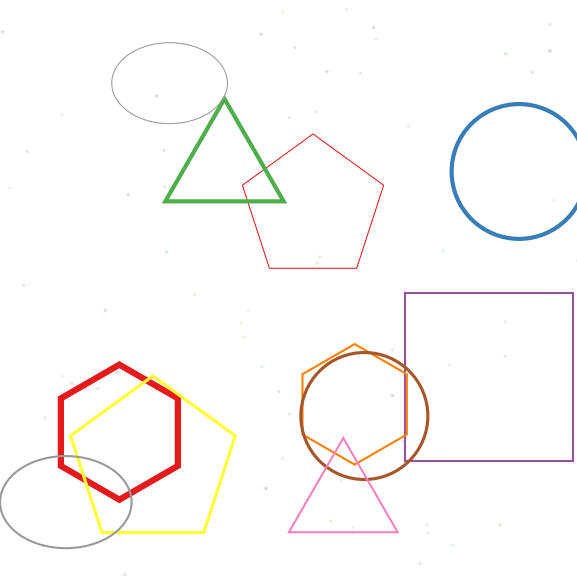[{"shape": "hexagon", "thickness": 3, "radius": 0.58, "center": [0.207, 0.251]}, {"shape": "pentagon", "thickness": 0.5, "radius": 0.64, "center": [0.542, 0.639]}, {"shape": "circle", "thickness": 2, "radius": 0.58, "center": [0.899, 0.702]}, {"shape": "triangle", "thickness": 2, "radius": 0.59, "center": [0.389, 0.71]}, {"shape": "square", "thickness": 1, "radius": 0.73, "center": [0.847, 0.347]}, {"shape": "hexagon", "thickness": 1, "radius": 0.52, "center": [0.614, 0.299]}, {"shape": "pentagon", "thickness": 1.5, "radius": 0.75, "center": [0.265, 0.198]}, {"shape": "circle", "thickness": 1.5, "radius": 0.55, "center": [0.631, 0.279]}, {"shape": "triangle", "thickness": 1, "radius": 0.54, "center": [0.594, 0.132]}, {"shape": "oval", "thickness": 1, "radius": 0.57, "center": [0.114, 0.13]}, {"shape": "oval", "thickness": 0.5, "radius": 0.5, "center": [0.294, 0.855]}]